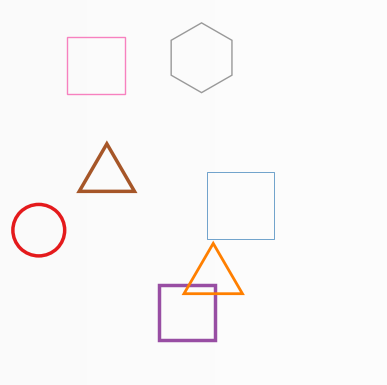[{"shape": "circle", "thickness": 2.5, "radius": 0.33, "center": [0.1, 0.402]}, {"shape": "square", "thickness": 0.5, "radius": 0.43, "center": [0.621, 0.466]}, {"shape": "square", "thickness": 2.5, "radius": 0.36, "center": [0.483, 0.188]}, {"shape": "triangle", "thickness": 2, "radius": 0.44, "center": [0.55, 0.281]}, {"shape": "triangle", "thickness": 2.5, "radius": 0.41, "center": [0.276, 0.544]}, {"shape": "square", "thickness": 1, "radius": 0.37, "center": [0.248, 0.829]}, {"shape": "hexagon", "thickness": 1, "radius": 0.45, "center": [0.52, 0.85]}]